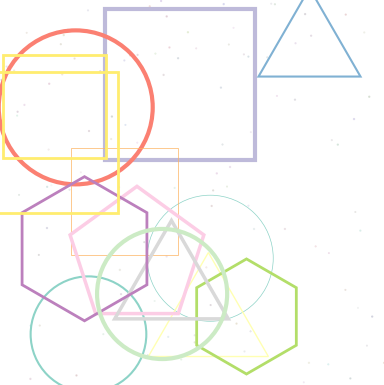[{"shape": "circle", "thickness": 1.5, "radius": 0.75, "center": [0.23, 0.132]}, {"shape": "circle", "thickness": 0.5, "radius": 0.82, "center": [0.546, 0.329]}, {"shape": "triangle", "thickness": 1, "radius": 0.9, "center": [0.541, 0.164]}, {"shape": "square", "thickness": 3, "radius": 0.98, "center": [0.467, 0.781]}, {"shape": "circle", "thickness": 3, "radius": 1.0, "center": [0.197, 0.721]}, {"shape": "triangle", "thickness": 1.5, "radius": 0.76, "center": [0.804, 0.878]}, {"shape": "square", "thickness": 0.5, "radius": 0.69, "center": [0.323, 0.477]}, {"shape": "hexagon", "thickness": 2, "radius": 0.75, "center": [0.64, 0.178]}, {"shape": "pentagon", "thickness": 2.5, "radius": 0.91, "center": [0.356, 0.333]}, {"shape": "triangle", "thickness": 2.5, "radius": 0.85, "center": [0.445, 0.257]}, {"shape": "hexagon", "thickness": 2, "radius": 0.94, "center": [0.219, 0.354]}, {"shape": "circle", "thickness": 3, "radius": 0.84, "center": [0.421, 0.236]}, {"shape": "square", "thickness": 2, "radius": 0.67, "center": [0.141, 0.724]}, {"shape": "square", "thickness": 2, "radius": 0.92, "center": [0.122, 0.63]}]